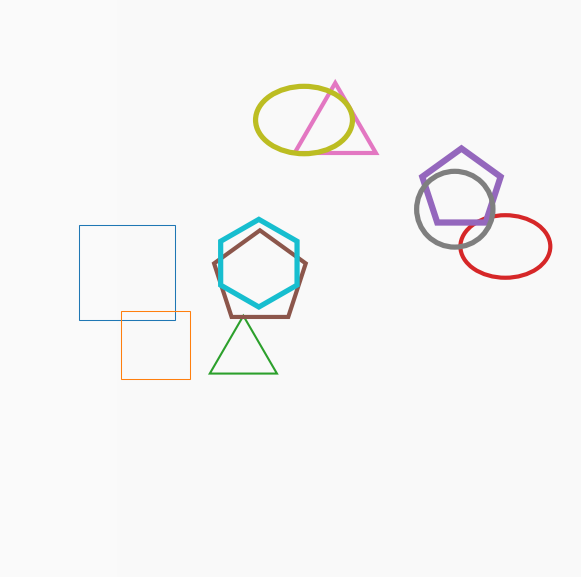[{"shape": "square", "thickness": 0.5, "radius": 0.41, "center": [0.218, 0.527]}, {"shape": "square", "thickness": 0.5, "radius": 0.3, "center": [0.268, 0.402]}, {"shape": "triangle", "thickness": 1, "radius": 0.33, "center": [0.419, 0.386]}, {"shape": "oval", "thickness": 2, "radius": 0.39, "center": [0.869, 0.572]}, {"shape": "pentagon", "thickness": 3, "radius": 0.35, "center": [0.794, 0.671]}, {"shape": "pentagon", "thickness": 2, "radius": 0.41, "center": [0.447, 0.517]}, {"shape": "triangle", "thickness": 2, "radius": 0.4, "center": [0.577, 0.775]}, {"shape": "circle", "thickness": 2.5, "radius": 0.33, "center": [0.782, 0.637]}, {"shape": "oval", "thickness": 2.5, "radius": 0.42, "center": [0.523, 0.791]}, {"shape": "hexagon", "thickness": 2.5, "radius": 0.38, "center": [0.445, 0.543]}]